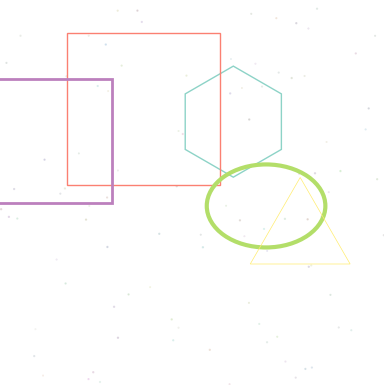[{"shape": "hexagon", "thickness": 1, "radius": 0.72, "center": [0.606, 0.684]}, {"shape": "square", "thickness": 1, "radius": 0.99, "center": [0.373, 0.717]}, {"shape": "oval", "thickness": 3, "radius": 0.77, "center": [0.691, 0.465]}, {"shape": "square", "thickness": 2, "radius": 0.8, "center": [0.13, 0.634]}, {"shape": "triangle", "thickness": 0.5, "radius": 0.75, "center": [0.78, 0.389]}]